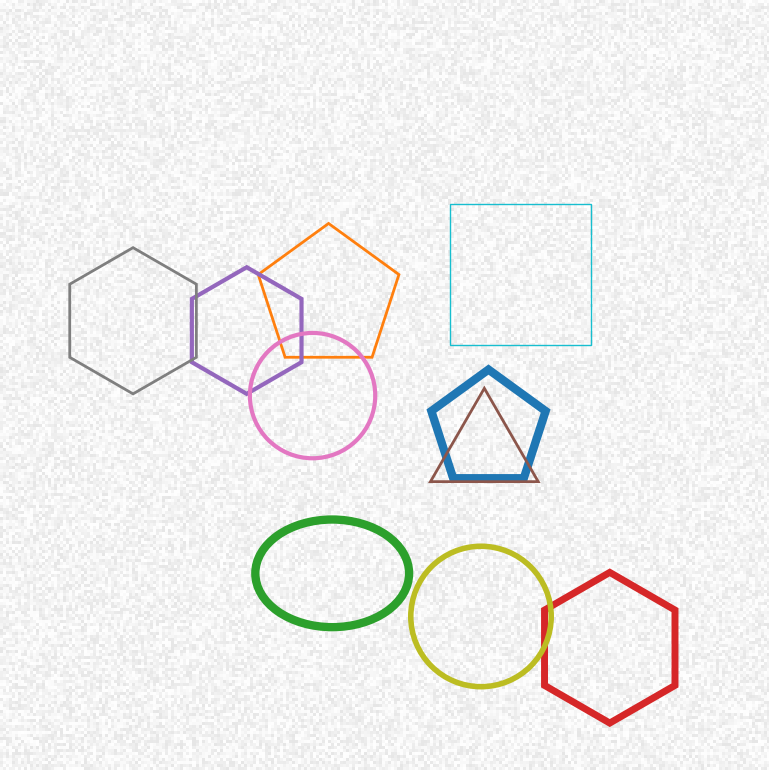[{"shape": "pentagon", "thickness": 3, "radius": 0.39, "center": [0.634, 0.442]}, {"shape": "pentagon", "thickness": 1, "radius": 0.48, "center": [0.427, 0.614]}, {"shape": "oval", "thickness": 3, "radius": 0.5, "center": [0.431, 0.255]}, {"shape": "hexagon", "thickness": 2.5, "radius": 0.49, "center": [0.792, 0.159]}, {"shape": "hexagon", "thickness": 1.5, "radius": 0.41, "center": [0.32, 0.571]}, {"shape": "triangle", "thickness": 1, "radius": 0.4, "center": [0.629, 0.415]}, {"shape": "circle", "thickness": 1.5, "radius": 0.41, "center": [0.406, 0.486]}, {"shape": "hexagon", "thickness": 1, "radius": 0.47, "center": [0.173, 0.583]}, {"shape": "circle", "thickness": 2, "radius": 0.46, "center": [0.625, 0.199]}, {"shape": "square", "thickness": 0.5, "radius": 0.46, "center": [0.676, 0.644]}]